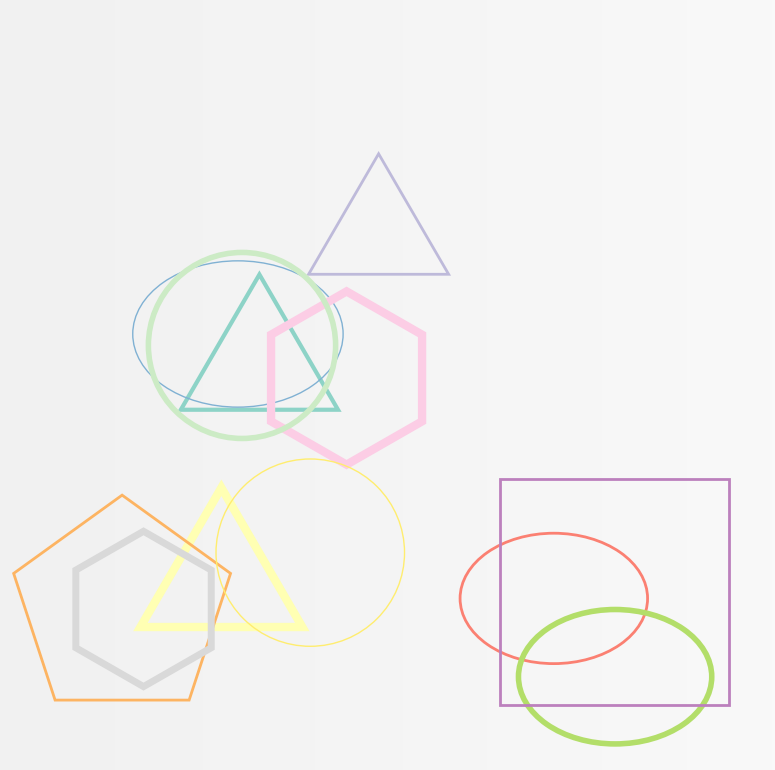[{"shape": "triangle", "thickness": 1.5, "radius": 0.59, "center": [0.335, 0.526]}, {"shape": "triangle", "thickness": 3, "radius": 0.6, "center": [0.286, 0.246]}, {"shape": "triangle", "thickness": 1, "radius": 0.52, "center": [0.489, 0.696]}, {"shape": "oval", "thickness": 1, "radius": 0.6, "center": [0.715, 0.223]}, {"shape": "oval", "thickness": 0.5, "radius": 0.68, "center": [0.307, 0.566]}, {"shape": "pentagon", "thickness": 1, "radius": 0.74, "center": [0.158, 0.21]}, {"shape": "oval", "thickness": 2, "radius": 0.62, "center": [0.794, 0.121]}, {"shape": "hexagon", "thickness": 3, "radius": 0.56, "center": [0.447, 0.509]}, {"shape": "hexagon", "thickness": 2.5, "radius": 0.5, "center": [0.185, 0.209]}, {"shape": "square", "thickness": 1, "radius": 0.74, "center": [0.793, 0.231]}, {"shape": "circle", "thickness": 2, "radius": 0.6, "center": [0.312, 0.551]}, {"shape": "circle", "thickness": 0.5, "radius": 0.61, "center": [0.4, 0.282]}]